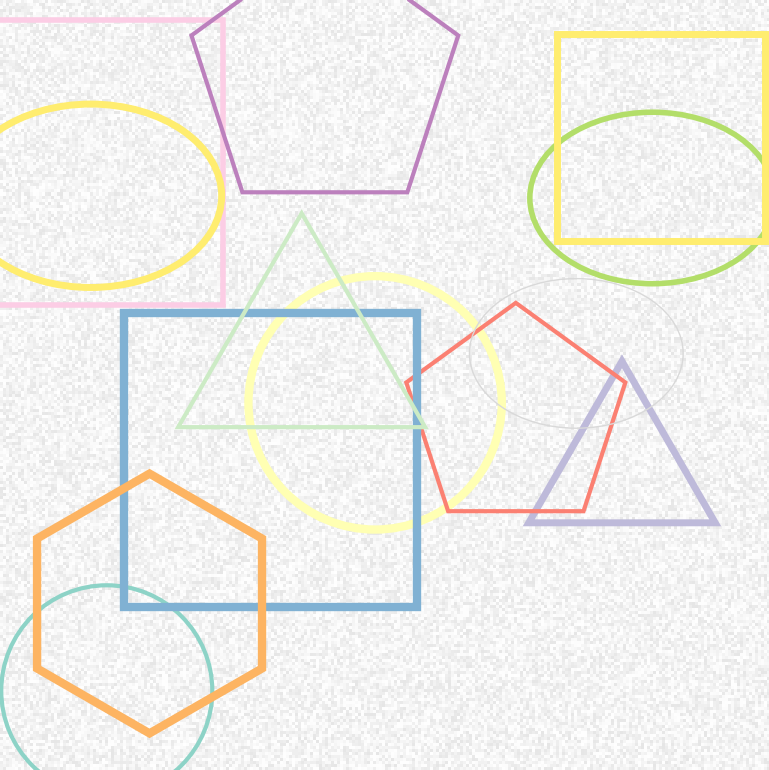[{"shape": "circle", "thickness": 1.5, "radius": 0.69, "center": [0.139, 0.103]}, {"shape": "circle", "thickness": 3, "radius": 0.82, "center": [0.487, 0.477]}, {"shape": "triangle", "thickness": 2.5, "radius": 0.7, "center": [0.808, 0.391]}, {"shape": "pentagon", "thickness": 1.5, "radius": 0.75, "center": [0.67, 0.457]}, {"shape": "square", "thickness": 3, "radius": 0.95, "center": [0.351, 0.403]}, {"shape": "hexagon", "thickness": 3, "radius": 0.84, "center": [0.194, 0.216]}, {"shape": "oval", "thickness": 2, "radius": 0.8, "center": [0.847, 0.743]}, {"shape": "square", "thickness": 2, "radius": 0.92, "center": [0.105, 0.789]}, {"shape": "oval", "thickness": 0.5, "radius": 0.69, "center": [0.748, 0.541]}, {"shape": "pentagon", "thickness": 1.5, "radius": 0.91, "center": [0.422, 0.898]}, {"shape": "triangle", "thickness": 1.5, "radius": 0.93, "center": [0.392, 0.538]}, {"shape": "square", "thickness": 2.5, "radius": 0.67, "center": [0.859, 0.821]}, {"shape": "oval", "thickness": 2.5, "radius": 0.85, "center": [0.118, 0.746]}]